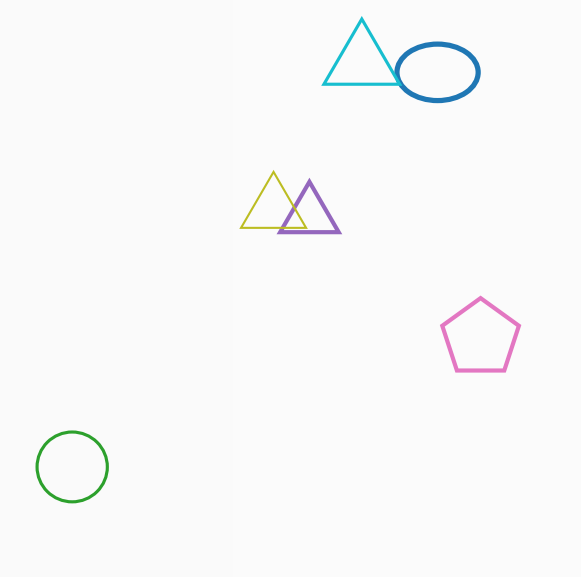[{"shape": "oval", "thickness": 2.5, "radius": 0.35, "center": [0.753, 0.874]}, {"shape": "circle", "thickness": 1.5, "radius": 0.3, "center": [0.124, 0.191]}, {"shape": "triangle", "thickness": 2, "radius": 0.29, "center": [0.532, 0.626]}, {"shape": "pentagon", "thickness": 2, "radius": 0.35, "center": [0.827, 0.414]}, {"shape": "triangle", "thickness": 1, "radius": 0.32, "center": [0.471, 0.637]}, {"shape": "triangle", "thickness": 1.5, "radius": 0.38, "center": [0.622, 0.891]}]